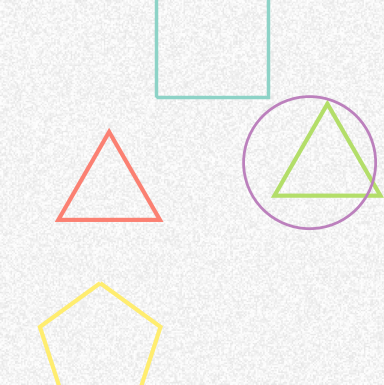[{"shape": "square", "thickness": 2.5, "radius": 0.72, "center": [0.55, 0.894]}, {"shape": "triangle", "thickness": 3, "radius": 0.76, "center": [0.283, 0.505]}, {"shape": "triangle", "thickness": 3, "radius": 0.79, "center": [0.85, 0.571]}, {"shape": "circle", "thickness": 2, "radius": 0.86, "center": [0.804, 0.578]}, {"shape": "pentagon", "thickness": 3, "radius": 0.82, "center": [0.26, 0.1]}]